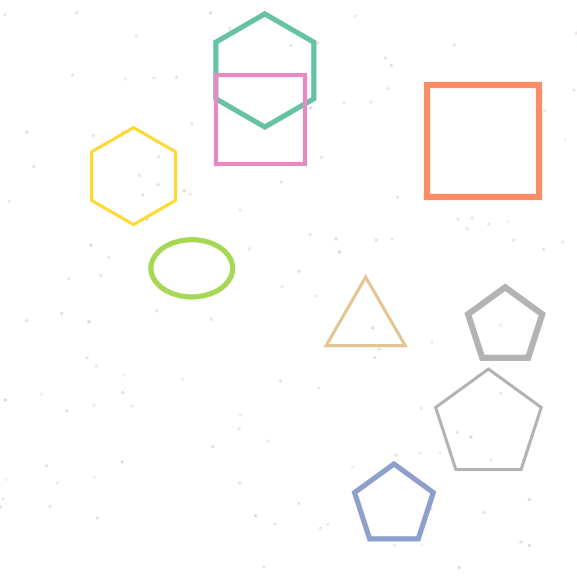[{"shape": "hexagon", "thickness": 2.5, "radius": 0.49, "center": [0.459, 0.877]}, {"shape": "square", "thickness": 3, "radius": 0.48, "center": [0.836, 0.754]}, {"shape": "pentagon", "thickness": 2.5, "radius": 0.36, "center": [0.682, 0.124]}, {"shape": "square", "thickness": 2, "radius": 0.38, "center": [0.451, 0.792]}, {"shape": "oval", "thickness": 2.5, "radius": 0.35, "center": [0.332, 0.535]}, {"shape": "hexagon", "thickness": 1.5, "radius": 0.42, "center": [0.231, 0.694]}, {"shape": "triangle", "thickness": 1.5, "radius": 0.4, "center": [0.633, 0.44]}, {"shape": "pentagon", "thickness": 1.5, "radius": 0.48, "center": [0.846, 0.264]}, {"shape": "pentagon", "thickness": 3, "radius": 0.34, "center": [0.875, 0.434]}]